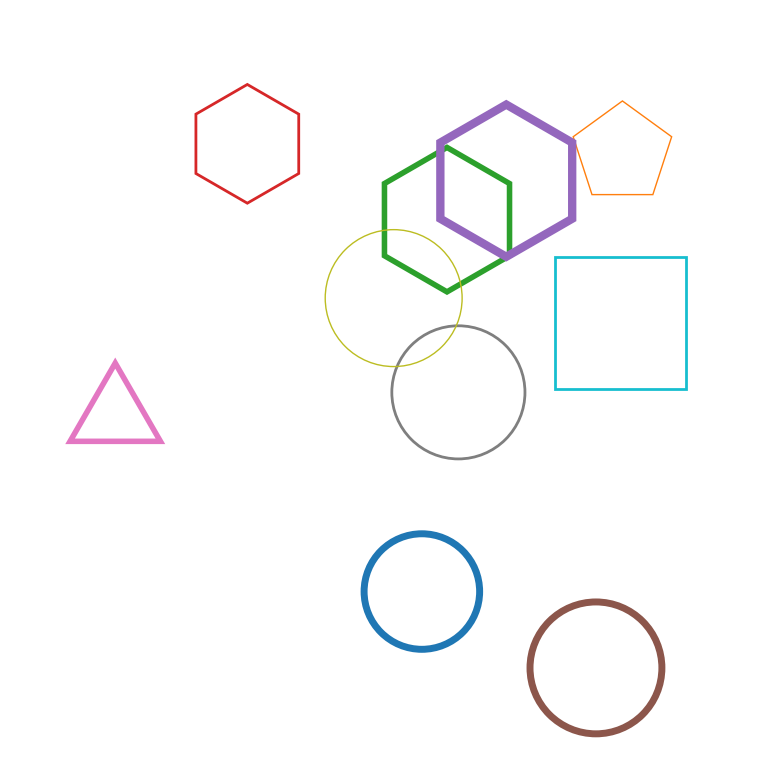[{"shape": "circle", "thickness": 2.5, "radius": 0.38, "center": [0.548, 0.232]}, {"shape": "pentagon", "thickness": 0.5, "radius": 0.34, "center": [0.808, 0.802]}, {"shape": "hexagon", "thickness": 2, "radius": 0.47, "center": [0.581, 0.715]}, {"shape": "hexagon", "thickness": 1, "radius": 0.39, "center": [0.321, 0.813]}, {"shape": "hexagon", "thickness": 3, "radius": 0.49, "center": [0.657, 0.765]}, {"shape": "circle", "thickness": 2.5, "radius": 0.43, "center": [0.774, 0.133]}, {"shape": "triangle", "thickness": 2, "radius": 0.34, "center": [0.15, 0.461]}, {"shape": "circle", "thickness": 1, "radius": 0.43, "center": [0.595, 0.49]}, {"shape": "circle", "thickness": 0.5, "radius": 0.44, "center": [0.511, 0.613]}, {"shape": "square", "thickness": 1, "radius": 0.43, "center": [0.806, 0.58]}]